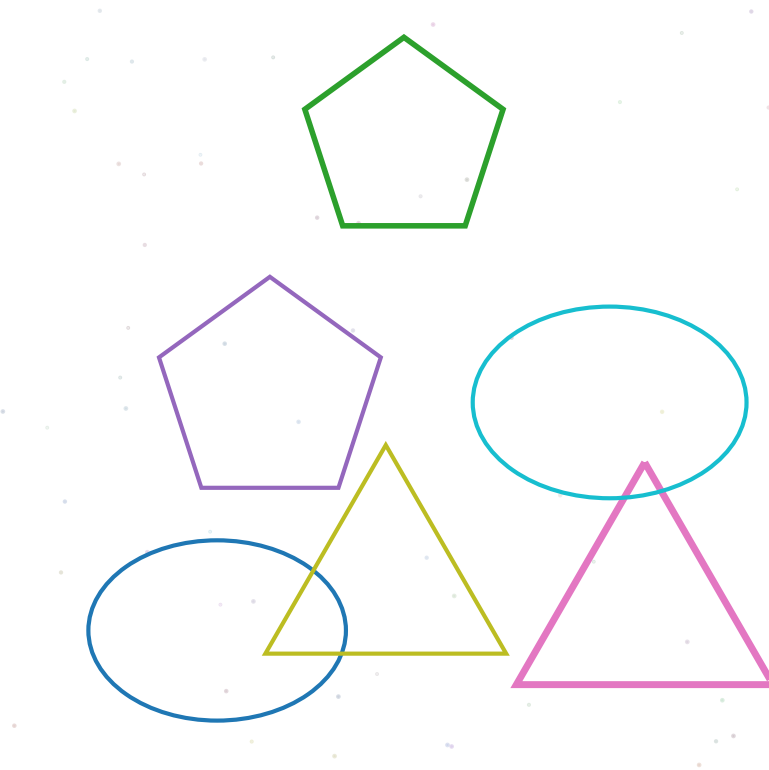[{"shape": "oval", "thickness": 1.5, "radius": 0.84, "center": [0.282, 0.181]}, {"shape": "pentagon", "thickness": 2, "radius": 0.68, "center": [0.525, 0.816]}, {"shape": "pentagon", "thickness": 1.5, "radius": 0.76, "center": [0.351, 0.489]}, {"shape": "triangle", "thickness": 2.5, "radius": 0.96, "center": [0.837, 0.207]}, {"shape": "triangle", "thickness": 1.5, "radius": 0.9, "center": [0.501, 0.241]}, {"shape": "oval", "thickness": 1.5, "radius": 0.89, "center": [0.792, 0.477]}]